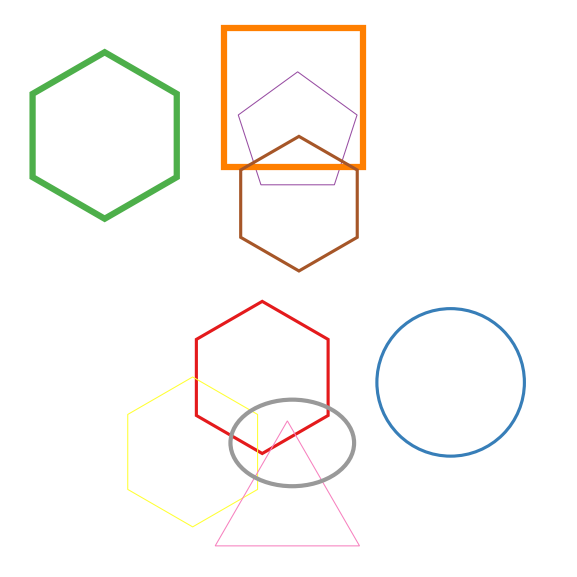[{"shape": "hexagon", "thickness": 1.5, "radius": 0.66, "center": [0.454, 0.346]}, {"shape": "circle", "thickness": 1.5, "radius": 0.64, "center": [0.78, 0.337]}, {"shape": "hexagon", "thickness": 3, "radius": 0.72, "center": [0.181, 0.765]}, {"shape": "pentagon", "thickness": 0.5, "radius": 0.54, "center": [0.515, 0.767]}, {"shape": "square", "thickness": 3, "radius": 0.6, "center": [0.508, 0.831]}, {"shape": "hexagon", "thickness": 0.5, "radius": 0.65, "center": [0.334, 0.217]}, {"shape": "hexagon", "thickness": 1.5, "radius": 0.58, "center": [0.518, 0.646]}, {"shape": "triangle", "thickness": 0.5, "radius": 0.72, "center": [0.498, 0.126]}, {"shape": "oval", "thickness": 2, "radius": 0.54, "center": [0.506, 0.232]}]